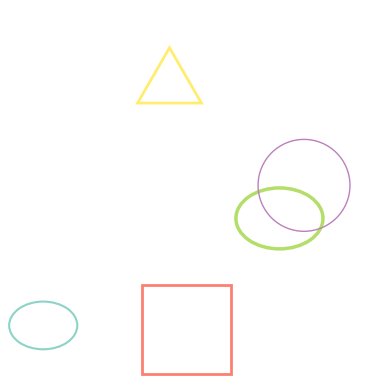[{"shape": "oval", "thickness": 1.5, "radius": 0.44, "center": [0.112, 0.155]}, {"shape": "square", "thickness": 2, "radius": 0.58, "center": [0.484, 0.143]}, {"shape": "oval", "thickness": 2.5, "radius": 0.57, "center": [0.726, 0.433]}, {"shape": "circle", "thickness": 1, "radius": 0.6, "center": [0.79, 0.519]}, {"shape": "triangle", "thickness": 2, "radius": 0.48, "center": [0.44, 0.78]}]